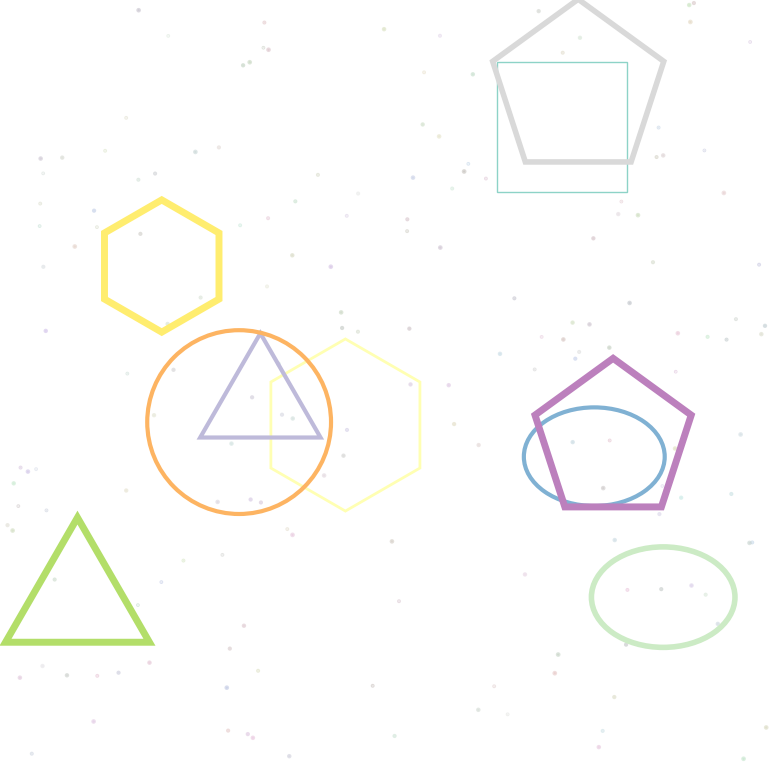[{"shape": "square", "thickness": 0.5, "radius": 0.42, "center": [0.73, 0.835]}, {"shape": "hexagon", "thickness": 1, "radius": 0.56, "center": [0.449, 0.448]}, {"shape": "triangle", "thickness": 1.5, "radius": 0.45, "center": [0.338, 0.477]}, {"shape": "oval", "thickness": 1.5, "radius": 0.46, "center": [0.772, 0.407]}, {"shape": "circle", "thickness": 1.5, "radius": 0.6, "center": [0.311, 0.452]}, {"shape": "triangle", "thickness": 2.5, "radius": 0.54, "center": [0.101, 0.22]}, {"shape": "pentagon", "thickness": 2, "radius": 0.58, "center": [0.751, 0.884]}, {"shape": "pentagon", "thickness": 2.5, "radius": 0.53, "center": [0.796, 0.428]}, {"shape": "oval", "thickness": 2, "radius": 0.47, "center": [0.861, 0.225]}, {"shape": "hexagon", "thickness": 2.5, "radius": 0.43, "center": [0.21, 0.655]}]